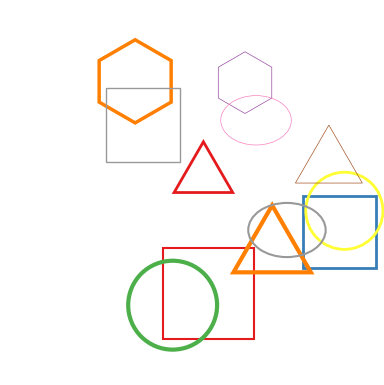[{"shape": "triangle", "thickness": 2, "radius": 0.44, "center": [0.528, 0.544]}, {"shape": "square", "thickness": 1.5, "radius": 0.59, "center": [0.542, 0.238]}, {"shape": "square", "thickness": 2, "radius": 0.47, "center": [0.882, 0.397]}, {"shape": "circle", "thickness": 3, "radius": 0.58, "center": [0.448, 0.207]}, {"shape": "hexagon", "thickness": 0.5, "radius": 0.4, "center": [0.636, 0.785]}, {"shape": "triangle", "thickness": 3, "radius": 0.58, "center": [0.707, 0.351]}, {"shape": "hexagon", "thickness": 2.5, "radius": 0.54, "center": [0.351, 0.789]}, {"shape": "circle", "thickness": 2, "radius": 0.5, "center": [0.894, 0.452]}, {"shape": "triangle", "thickness": 0.5, "radius": 0.5, "center": [0.854, 0.575]}, {"shape": "oval", "thickness": 0.5, "radius": 0.46, "center": [0.665, 0.688]}, {"shape": "square", "thickness": 1, "radius": 0.48, "center": [0.371, 0.676]}, {"shape": "oval", "thickness": 1.5, "radius": 0.5, "center": [0.745, 0.403]}]